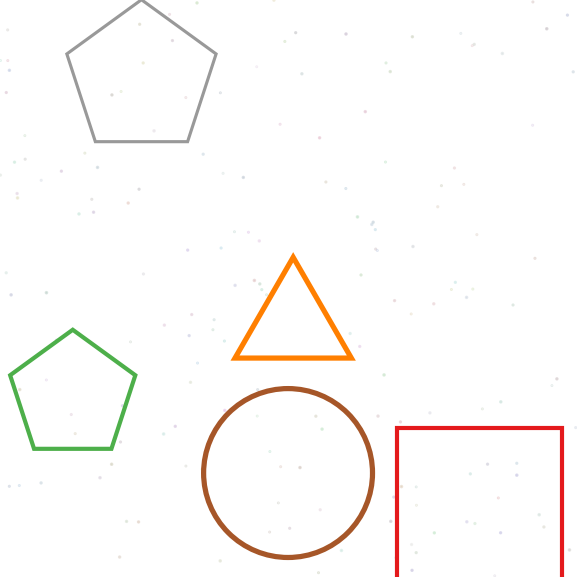[{"shape": "square", "thickness": 2, "radius": 0.71, "center": [0.83, 0.116]}, {"shape": "pentagon", "thickness": 2, "radius": 0.57, "center": [0.126, 0.314]}, {"shape": "triangle", "thickness": 2.5, "radius": 0.58, "center": [0.508, 0.437]}, {"shape": "circle", "thickness": 2.5, "radius": 0.73, "center": [0.499, 0.18]}, {"shape": "pentagon", "thickness": 1.5, "radius": 0.68, "center": [0.245, 0.864]}]